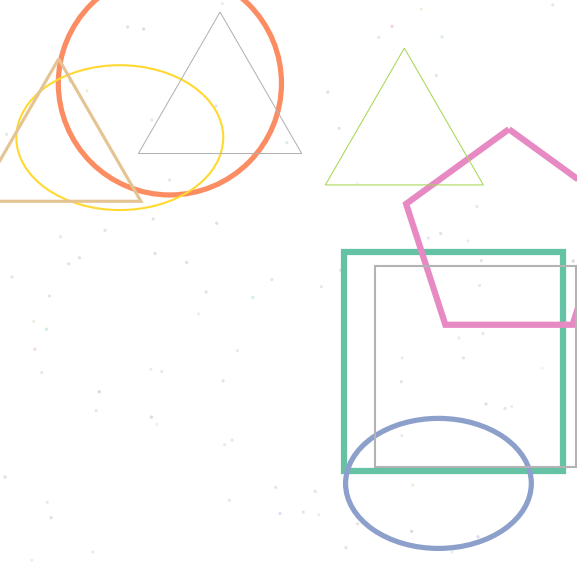[{"shape": "square", "thickness": 3, "radius": 0.95, "center": [0.786, 0.373]}, {"shape": "circle", "thickness": 2.5, "radius": 0.97, "center": [0.294, 0.855]}, {"shape": "oval", "thickness": 2.5, "radius": 0.8, "center": [0.759, 0.162]}, {"shape": "pentagon", "thickness": 3, "radius": 0.94, "center": [0.881, 0.588]}, {"shape": "triangle", "thickness": 0.5, "radius": 0.79, "center": [0.7, 0.758]}, {"shape": "oval", "thickness": 1, "radius": 0.9, "center": [0.207, 0.761]}, {"shape": "triangle", "thickness": 1.5, "radius": 0.82, "center": [0.102, 0.733]}, {"shape": "triangle", "thickness": 0.5, "radius": 0.82, "center": [0.381, 0.815]}, {"shape": "square", "thickness": 1, "radius": 0.87, "center": [0.823, 0.365]}]